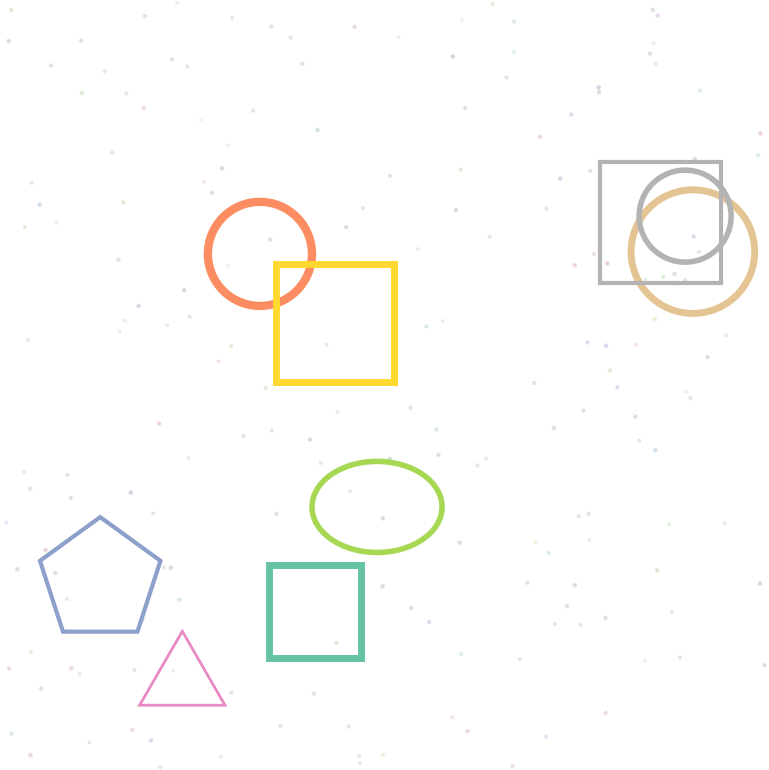[{"shape": "square", "thickness": 2.5, "radius": 0.3, "center": [0.409, 0.206]}, {"shape": "circle", "thickness": 3, "radius": 0.34, "center": [0.338, 0.67]}, {"shape": "pentagon", "thickness": 1.5, "radius": 0.41, "center": [0.13, 0.246]}, {"shape": "triangle", "thickness": 1, "radius": 0.32, "center": [0.237, 0.116]}, {"shape": "oval", "thickness": 2, "radius": 0.42, "center": [0.49, 0.342]}, {"shape": "square", "thickness": 2.5, "radius": 0.38, "center": [0.435, 0.581]}, {"shape": "circle", "thickness": 2.5, "radius": 0.4, "center": [0.9, 0.673]}, {"shape": "square", "thickness": 1.5, "radius": 0.39, "center": [0.858, 0.711]}, {"shape": "circle", "thickness": 2, "radius": 0.3, "center": [0.89, 0.719]}]